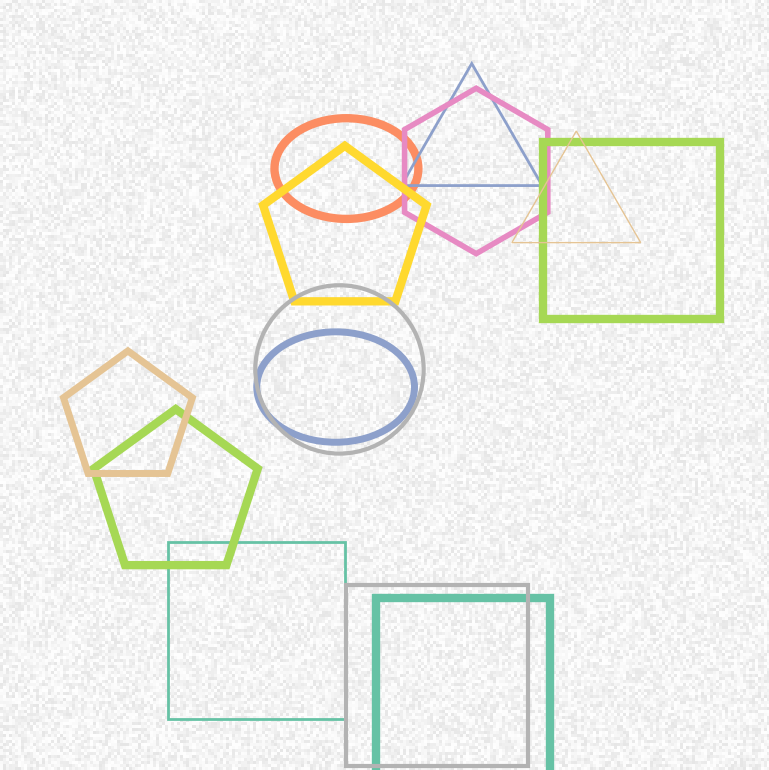[{"shape": "square", "thickness": 1, "radius": 0.58, "center": [0.334, 0.181]}, {"shape": "square", "thickness": 3, "radius": 0.56, "center": [0.602, 0.11]}, {"shape": "oval", "thickness": 3, "radius": 0.47, "center": [0.45, 0.781]}, {"shape": "triangle", "thickness": 1, "radius": 0.53, "center": [0.613, 0.812]}, {"shape": "oval", "thickness": 2.5, "radius": 0.51, "center": [0.436, 0.497]}, {"shape": "hexagon", "thickness": 2, "radius": 0.54, "center": [0.618, 0.778]}, {"shape": "pentagon", "thickness": 3, "radius": 0.56, "center": [0.228, 0.357]}, {"shape": "square", "thickness": 3, "radius": 0.57, "center": [0.82, 0.7]}, {"shape": "pentagon", "thickness": 3, "radius": 0.56, "center": [0.448, 0.699]}, {"shape": "pentagon", "thickness": 2.5, "radius": 0.44, "center": [0.166, 0.456]}, {"shape": "triangle", "thickness": 0.5, "radius": 0.48, "center": [0.748, 0.733]}, {"shape": "square", "thickness": 1.5, "radius": 0.59, "center": [0.568, 0.123]}, {"shape": "circle", "thickness": 1.5, "radius": 0.55, "center": [0.441, 0.52]}]